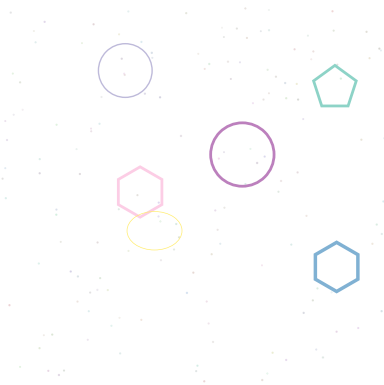[{"shape": "pentagon", "thickness": 2, "radius": 0.29, "center": [0.87, 0.772]}, {"shape": "circle", "thickness": 1, "radius": 0.35, "center": [0.325, 0.817]}, {"shape": "hexagon", "thickness": 2.5, "radius": 0.32, "center": [0.874, 0.307]}, {"shape": "hexagon", "thickness": 2, "radius": 0.33, "center": [0.364, 0.501]}, {"shape": "circle", "thickness": 2, "radius": 0.41, "center": [0.629, 0.599]}, {"shape": "oval", "thickness": 0.5, "radius": 0.36, "center": [0.401, 0.401]}]